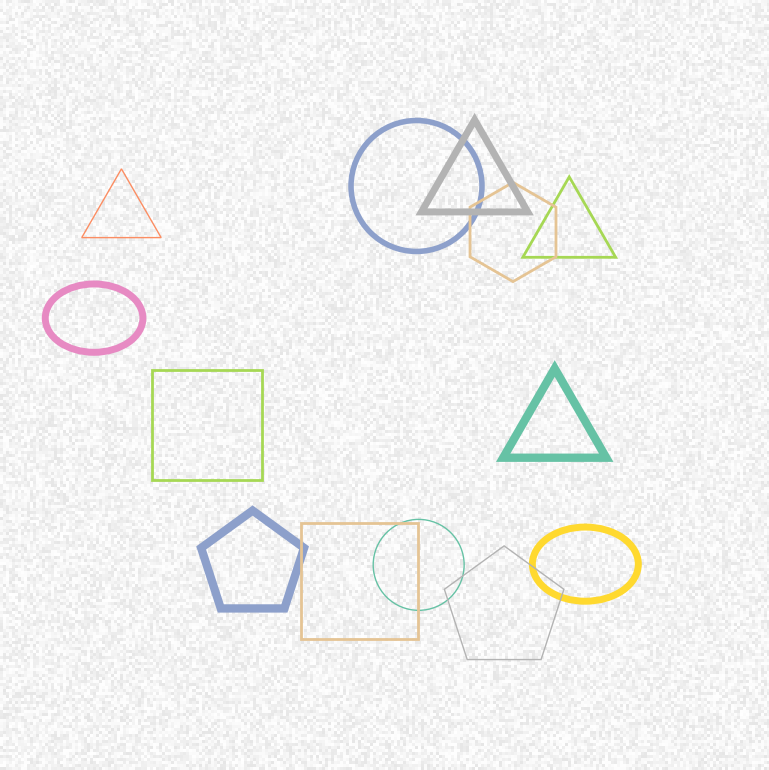[{"shape": "circle", "thickness": 0.5, "radius": 0.3, "center": [0.544, 0.266]}, {"shape": "triangle", "thickness": 3, "radius": 0.39, "center": [0.72, 0.444]}, {"shape": "triangle", "thickness": 0.5, "radius": 0.3, "center": [0.158, 0.721]}, {"shape": "circle", "thickness": 2, "radius": 0.43, "center": [0.541, 0.758]}, {"shape": "pentagon", "thickness": 3, "radius": 0.35, "center": [0.328, 0.267]}, {"shape": "oval", "thickness": 2.5, "radius": 0.32, "center": [0.122, 0.587]}, {"shape": "triangle", "thickness": 1, "radius": 0.35, "center": [0.739, 0.701]}, {"shape": "square", "thickness": 1, "radius": 0.36, "center": [0.269, 0.448]}, {"shape": "oval", "thickness": 2.5, "radius": 0.34, "center": [0.76, 0.267]}, {"shape": "hexagon", "thickness": 1, "radius": 0.32, "center": [0.666, 0.699]}, {"shape": "square", "thickness": 1, "radius": 0.38, "center": [0.466, 0.245]}, {"shape": "triangle", "thickness": 2.5, "radius": 0.4, "center": [0.616, 0.765]}, {"shape": "pentagon", "thickness": 0.5, "radius": 0.41, "center": [0.655, 0.209]}]